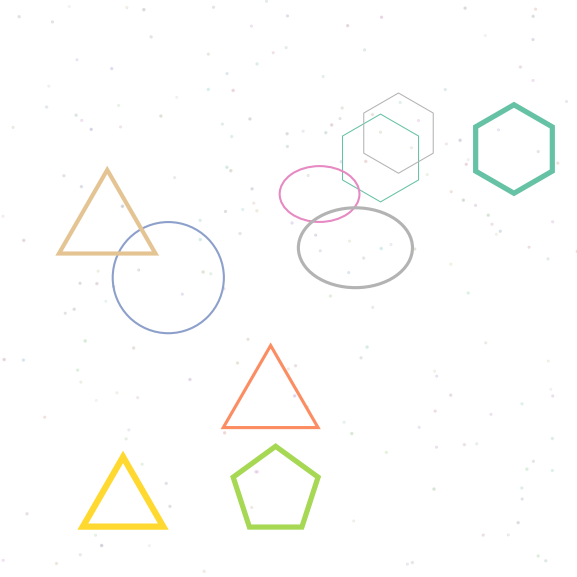[{"shape": "hexagon", "thickness": 2.5, "radius": 0.38, "center": [0.89, 0.741]}, {"shape": "hexagon", "thickness": 0.5, "radius": 0.38, "center": [0.659, 0.726]}, {"shape": "triangle", "thickness": 1.5, "radius": 0.47, "center": [0.469, 0.306]}, {"shape": "circle", "thickness": 1, "radius": 0.48, "center": [0.291, 0.518]}, {"shape": "oval", "thickness": 1, "radius": 0.35, "center": [0.553, 0.663]}, {"shape": "pentagon", "thickness": 2.5, "radius": 0.39, "center": [0.477, 0.149]}, {"shape": "triangle", "thickness": 3, "radius": 0.4, "center": [0.213, 0.127]}, {"shape": "triangle", "thickness": 2, "radius": 0.48, "center": [0.186, 0.608]}, {"shape": "oval", "thickness": 1.5, "radius": 0.49, "center": [0.615, 0.57]}, {"shape": "hexagon", "thickness": 0.5, "radius": 0.35, "center": [0.69, 0.769]}]